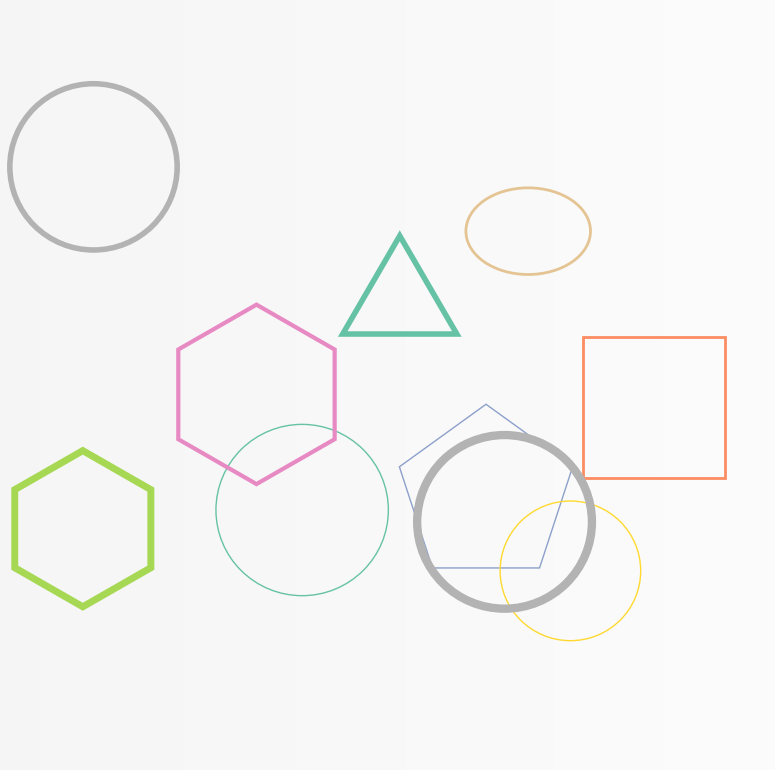[{"shape": "circle", "thickness": 0.5, "radius": 0.56, "center": [0.39, 0.338]}, {"shape": "triangle", "thickness": 2, "radius": 0.43, "center": [0.516, 0.609]}, {"shape": "square", "thickness": 1, "radius": 0.46, "center": [0.844, 0.471]}, {"shape": "pentagon", "thickness": 0.5, "radius": 0.59, "center": [0.627, 0.357]}, {"shape": "hexagon", "thickness": 1.5, "radius": 0.58, "center": [0.331, 0.488]}, {"shape": "hexagon", "thickness": 2.5, "radius": 0.51, "center": [0.107, 0.313]}, {"shape": "circle", "thickness": 0.5, "radius": 0.45, "center": [0.736, 0.259]}, {"shape": "oval", "thickness": 1, "radius": 0.4, "center": [0.682, 0.7]}, {"shape": "circle", "thickness": 2, "radius": 0.54, "center": [0.121, 0.783]}, {"shape": "circle", "thickness": 3, "radius": 0.56, "center": [0.651, 0.322]}]